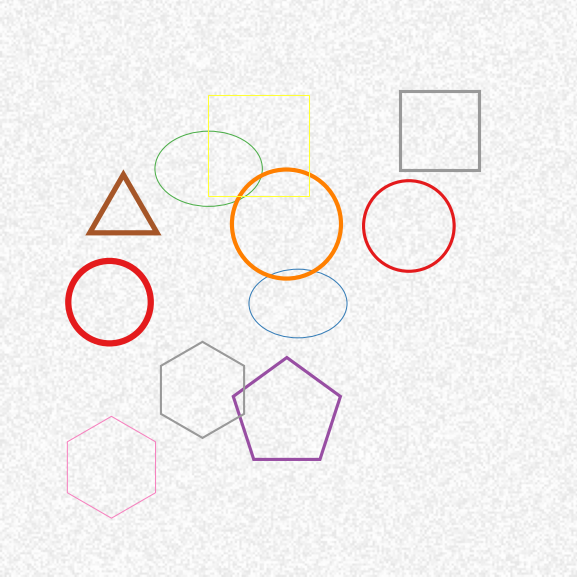[{"shape": "circle", "thickness": 3, "radius": 0.36, "center": [0.19, 0.476]}, {"shape": "circle", "thickness": 1.5, "radius": 0.39, "center": [0.708, 0.608]}, {"shape": "oval", "thickness": 0.5, "radius": 0.42, "center": [0.516, 0.474]}, {"shape": "oval", "thickness": 0.5, "radius": 0.47, "center": [0.361, 0.707]}, {"shape": "pentagon", "thickness": 1.5, "radius": 0.49, "center": [0.497, 0.283]}, {"shape": "circle", "thickness": 2, "radius": 0.47, "center": [0.496, 0.611]}, {"shape": "square", "thickness": 0.5, "radius": 0.44, "center": [0.448, 0.748]}, {"shape": "triangle", "thickness": 2.5, "radius": 0.34, "center": [0.214, 0.63]}, {"shape": "hexagon", "thickness": 0.5, "radius": 0.44, "center": [0.193, 0.19]}, {"shape": "hexagon", "thickness": 1, "radius": 0.42, "center": [0.351, 0.324]}, {"shape": "square", "thickness": 1.5, "radius": 0.34, "center": [0.761, 0.774]}]